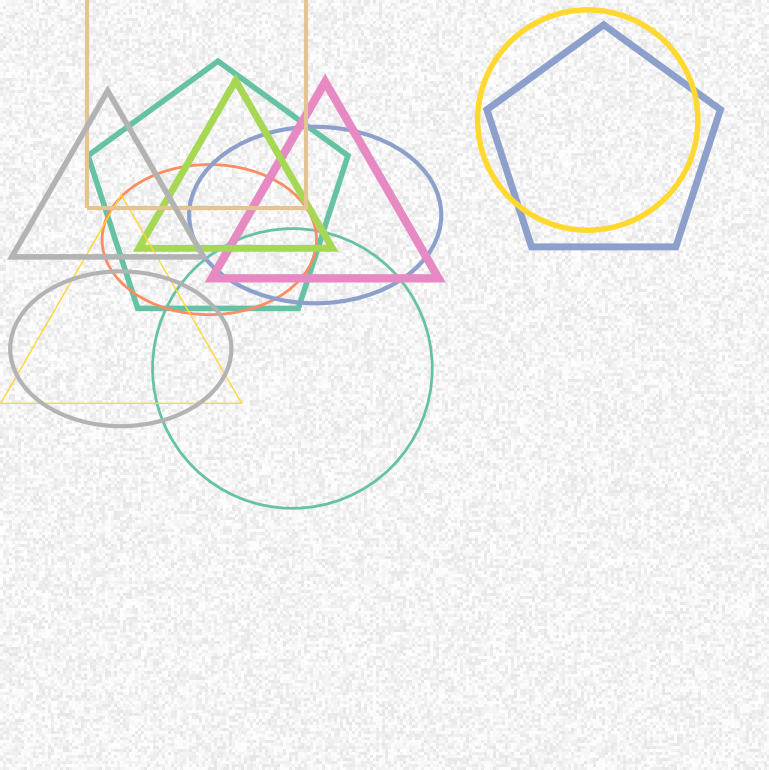[{"shape": "circle", "thickness": 1, "radius": 0.91, "center": [0.38, 0.521]}, {"shape": "pentagon", "thickness": 2, "radius": 0.89, "center": [0.283, 0.743]}, {"shape": "oval", "thickness": 1, "radius": 0.7, "center": [0.272, 0.689]}, {"shape": "oval", "thickness": 1.5, "radius": 0.82, "center": [0.409, 0.721]}, {"shape": "pentagon", "thickness": 2.5, "radius": 0.8, "center": [0.784, 0.808]}, {"shape": "triangle", "thickness": 3, "radius": 0.85, "center": [0.422, 0.724]}, {"shape": "triangle", "thickness": 2.5, "radius": 0.73, "center": [0.306, 0.75]}, {"shape": "triangle", "thickness": 0.5, "radius": 0.9, "center": [0.157, 0.566]}, {"shape": "circle", "thickness": 2, "radius": 0.72, "center": [0.763, 0.844]}, {"shape": "square", "thickness": 1.5, "radius": 0.71, "center": [0.255, 0.872]}, {"shape": "oval", "thickness": 1.5, "radius": 0.72, "center": [0.157, 0.547]}, {"shape": "triangle", "thickness": 2, "radius": 0.72, "center": [0.14, 0.738]}]